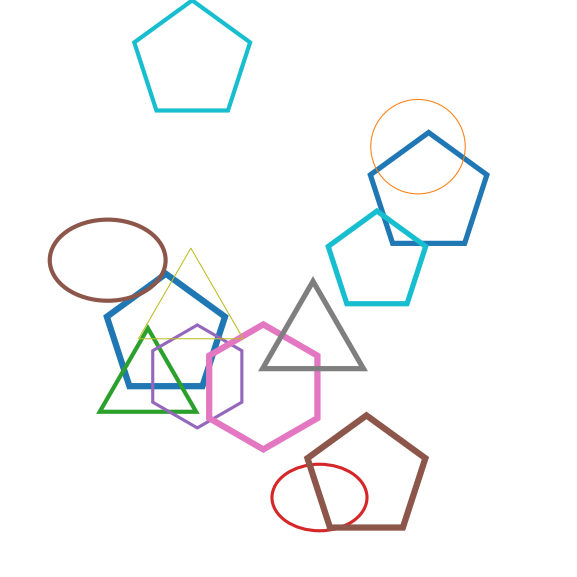[{"shape": "pentagon", "thickness": 3, "radius": 0.54, "center": [0.287, 0.417]}, {"shape": "pentagon", "thickness": 2.5, "radius": 0.53, "center": [0.742, 0.664]}, {"shape": "circle", "thickness": 0.5, "radius": 0.41, "center": [0.724, 0.745]}, {"shape": "triangle", "thickness": 2, "radius": 0.48, "center": [0.256, 0.334]}, {"shape": "oval", "thickness": 1.5, "radius": 0.41, "center": [0.553, 0.138]}, {"shape": "hexagon", "thickness": 1.5, "radius": 0.45, "center": [0.342, 0.347]}, {"shape": "oval", "thickness": 2, "radius": 0.5, "center": [0.186, 0.549]}, {"shape": "pentagon", "thickness": 3, "radius": 0.54, "center": [0.635, 0.172]}, {"shape": "hexagon", "thickness": 3, "radius": 0.54, "center": [0.456, 0.329]}, {"shape": "triangle", "thickness": 2.5, "radius": 0.5, "center": [0.542, 0.411]}, {"shape": "triangle", "thickness": 0.5, "radius": 0.52, "center": [0.33, 0.465]}, {"shape": "pentagon", "thickness": 2.5, "radius": 0.44, "center": [0.653, 0.545]}, {"shape": "pentagon", "thickness": 2, "radius": 0.53, "center": [0.333, 0.893]}]